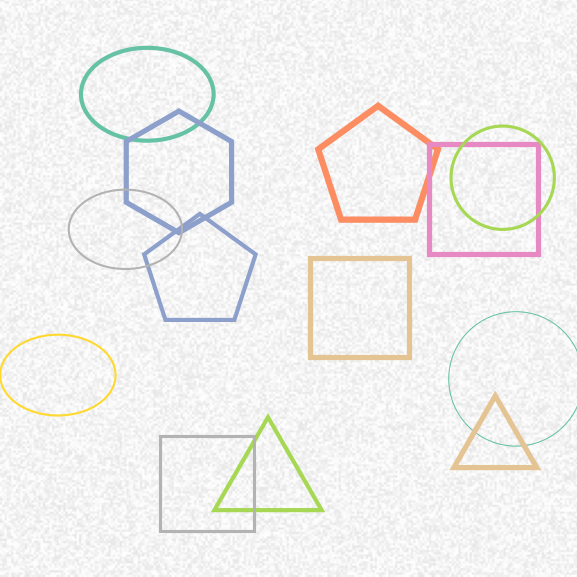[{"shape": "circle", "thickness": 0.5, "radius": 0.58, "center": [0.893, 0.343]}, {"shape": "oval", "thickness": 2, "radius": 0.57, "center": [0.255, 0.836]}, {"shape": "pentagon", "thickness": 3, "radius": 0.55, "center": [0.655, 0.707]}, {"shape": "pentagon", "thickness": 2, "radius": 0.51, "center": [0.346, 0.527]}, {"shape": "hexagon", "thickness": 2.5, "radius": 0.53, "center": [0.31, 0.701]}, {"shape": "square", "thickness": 2.5, "radius": 0.47, "center": [0.838, 0.654]}, {"shape": "triangle", "thickness": 2, "radius": 0.54, "center": [0.464, 0.169]}, {"shape": "circle", "thickness": 1.5, "radius": 0.45, "center": [0.87, 0.691]}, {"shape": "oval", "thickness": 1, "radius": 0.5, "center": [0.1, 0.35]}, {"shape": "triangle", "thickness": 2.5, "radius": 0.41, "center": [0.858, 0.231]}, {"shape": "square", "thickness": 2.5, "radius": 0.43, "center": [0.623, 0.467]}, {"shape": "oval", "thickness": 1, "radius": 0.49, "center": [0.217, 0.602]}, {"shape": "square", "thickness": 1.5, "radius": 0.41, "center": [0.358, 0.162]}]